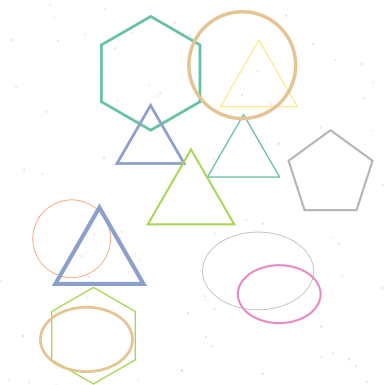[{"shape": "triangle", "thickness": 1, "radius": 0.54, "center": [0.633, 0.594]}, {"shape": "hexagon", "thickness": 2, "radius": 0.74, "center": [0.391, 0.81]}, {"shape": "circle", "thickness": 0.5, "radius": 0.5, "center": [0.186, 0.38]}, {"shape": "triangle", "thickness": 2, "radius": 0.5, "center": [0.391, 0.626]}, {"shape": "triangle", "thickness": 3, "radius": 0.66, "center": [0.258, 0.329]}, {"shape": "oval", "thickness": 1.5, "radius": 0.54, "center": [0.725, 0.236]}, {"shape": "hexagon", "thickness": 1, "radius": 0.63, "center": [0.243, 0.128]}, {"shape": "triangle", "thickness": 1.5, "radius": 0.65, "center": [0.496, 0.482]}, {"shape": "triangle", "thickness": 0.5, "radius": 0.58, "center": [0.672, 0.78]}, {"shape": "circle", "thickness": 2.5, "radius": 0.69, "center": [0.629, 0.831]}, {"shape": "oval", "thickness": 2, "radius": 0.6, "center": [0.225, 0.118]}, {"shape": "oval", "thickness": 0.5, "radius": 0.72, "center": [0.67, 0.296]}, {"shape": "pentagon", "thickness": 1.5, "radius": 0.57, "center": [0.859, 0.547]}]